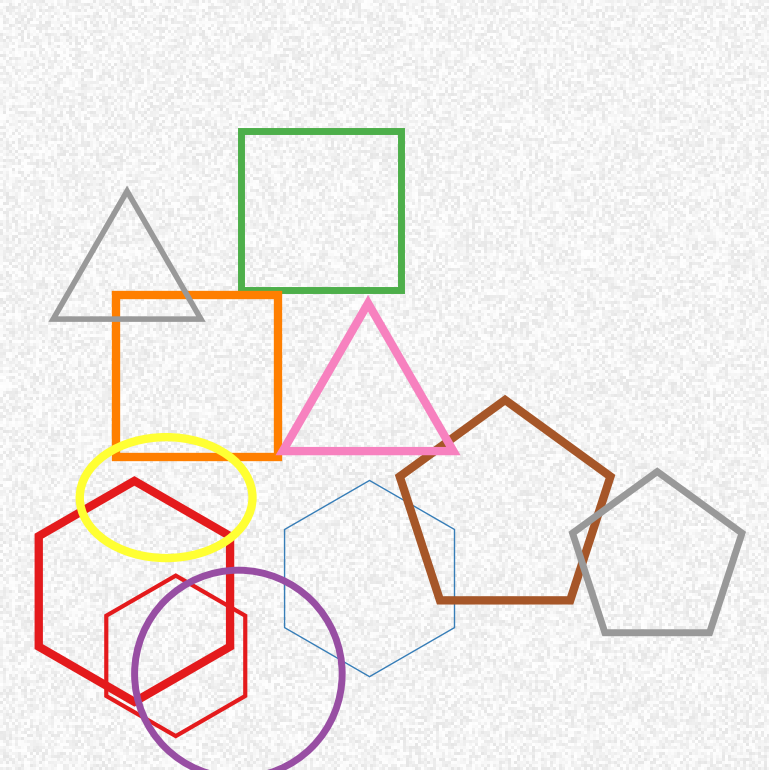[{"shape": "hexagon", "thickness": 1.5, "radius": 0.52, "center": [0.228, 0.148]}, {"shape": "hexagon", "thickness": 3, "radius": 0.72, "center": [0.175, 0.232]}, {"shape": "hexagon", "thickness": 0.5, "radius": 0.64, "center": [0.48, 0.249]}, {"shape": "square", "thickness": 2.5, "radius": 0.52, "center": [0.417, 0.726]}, {"shape": "circle", "thickness": 2.5, "radius": 0.67, "center": [0.31, 0.125]}, {"shape": "square", "thickness": 3, "radius": 0.53, "center": [0.256, 0.512]}, {"shape": "oval", "thickness": 3, "radius": 0.56, "center": [0.216, 0.354]}, {"shape": "pentagon", "thickness": 3, "radius": 0.72, "center": [0.656, 0.337]}, {"shape": "triangle", "thickness": 3, "radius": 0.64, "center": [0.478, 0.478]}, {"shape": "triangle", "thickness": 2, "radius": 0.55, "center": [0.165, 0.641]}, {"shape": "pentagon", "thickness": 2.5, "radius": 0.58, "center": [0.854, 0.272]}]